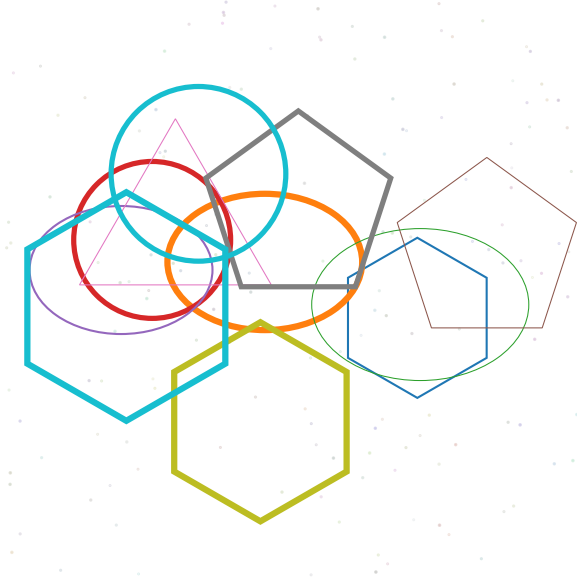[{"shape": "hexagon", "thickness": 1, "radius": 0.69, "center": [0.723, 0.449]}, {"shape": "oval", "thickness": 3, "radius": 0.84, "center": [0.459, 0.546]}, {"shape": "oval", "thickness": 0.5, "radius": 0.94, "center": [0.728, 0.472]}, {"shape": "circle", "thickness": 2.5, "radius": 0.68, "center": [0.264, 0.584]}, {"shape": "oval", "thickness": 1, "radius": 0.79, "center": [0.21, 0.532]}, {"shape": "pentagon", "thickness": 0.5, "radius": 0.82, "center": [0.843, 0.563]}, {"shape": "triangle", "thickness": 0.5, "radius": 0.96, "center": [0.304, 0.602]}, {"shape": "pentagon", "thickness": 2.5, "radius": 0.84, "center": [0.517, 0.639]}, {"shape": "hexagon", "thickness": 3, "radius": 0.86, "center": [0.451, 0.269]}, {"shape": "hexagon", "thickness": 3, "radius": 0.99, "center": [0.219, 0.468]}, {"shape": "circle", "thickness": 2.5, "radius": 0.76, "center": [0.344, 0.698]}]